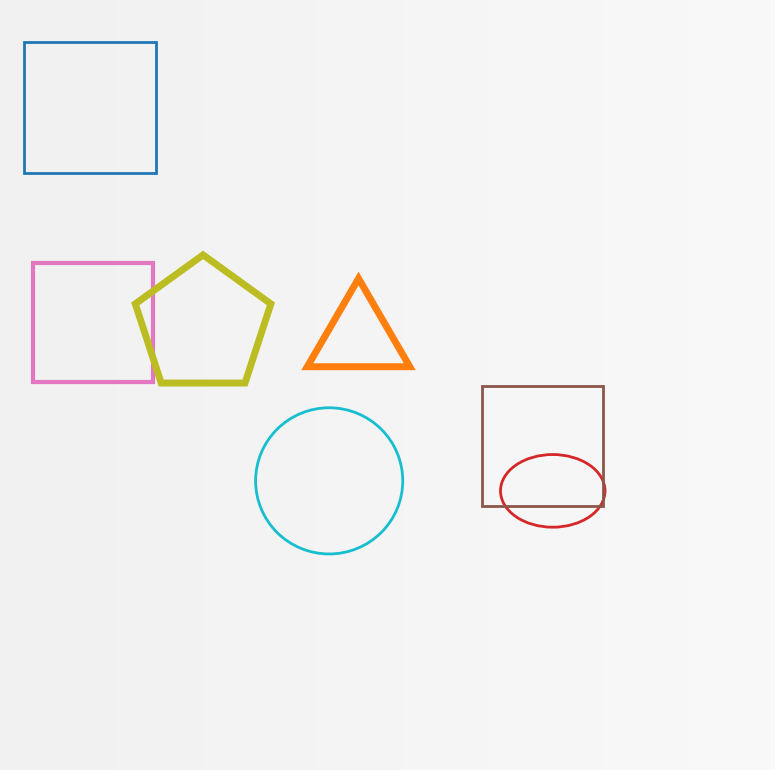[{"shape": "square", "thickness": 1, "radius": 0.42, "center": [0.116, 0.861]}, {"shape": "triangle", "thickness": 2.5, "radius": 0.38, "center": [0.463, 0.562]}, {"shape": "oval", "thickness": 1, "radius": 0.34, "center": [0.713, 0.363]}, {"shape": "square", "thickness": 1, "radius": 0.39, "center": [0.7, 0.421]}, {"shape": "square", "thickness": 1.5, "radius": 0.39, "center": [0.12, 0.581]}, {"shape": "pentagon", "thickness": 2.5, "radius": 0.46, "center": [0.262, 0.577]}, {"shape": "circle", "thickness": 1, "radius": 0.47, "center": [0.425, 0.376]}]